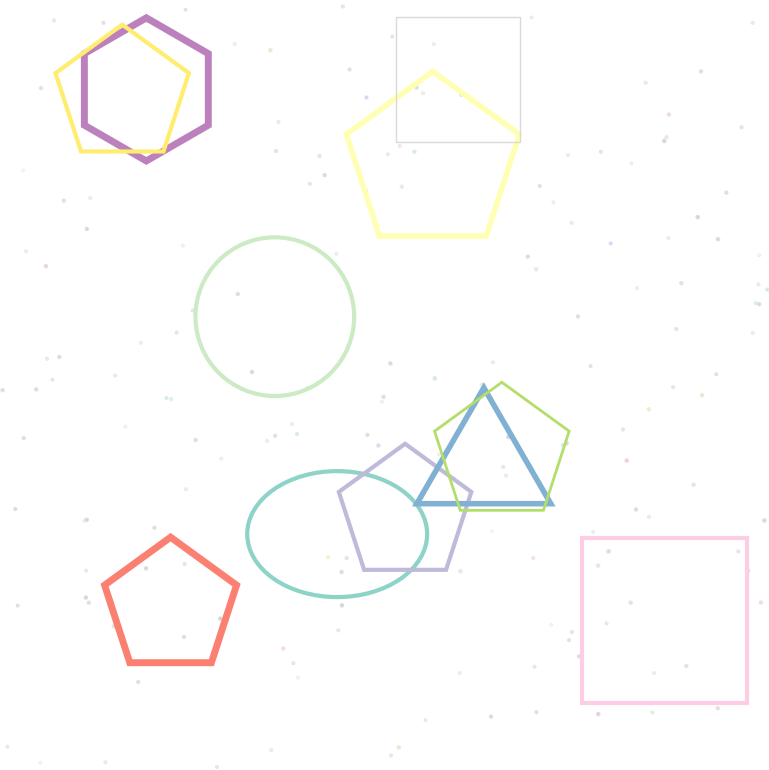[{"shape": "oval", "thickness": 1.5, "radius": 0.58, "center": [0.438, 0.306]}, {"shape": "pentagon", "thickness": 2, "radius": 0.59, "center": [0.562, 0.789]}, {"shape": "pentagon", "thickness": 1.5, "radius": 0.45, "center": [0.526, 0.333]}, {"shape": "pentagon", "thickness": 2.5, "radius": 0.45, "center": [0.222, 0.212]}, {"shape": "triangle", "thickness": 2, "radius": 0.5, "center": [0.628, 0.396]}, {"shape": "pentagon", "thickness": 1, "radius": 0.46, "center": [0.652, 0.412]}, {"shape": "square", "thickness": 1.5, "radius": 0.54, "center": [0.863, 0.194]}, {"shape": "square", "thickness": 0.5, "radius": 0.4, "center": [0.595, 0.897]}, {"shape": "hexagon", "thickness": 2.5, "radius": 0.46, "center": [0.19, 0.884]}, {"shape": "circle", "thickness": 1.5, "radius": 0.52, "center": [0.357, 0.589]}, {"shape": "pentagon", "thickness": 1.5, "radius": 0.46, "center": [0.159, 0.877]}]